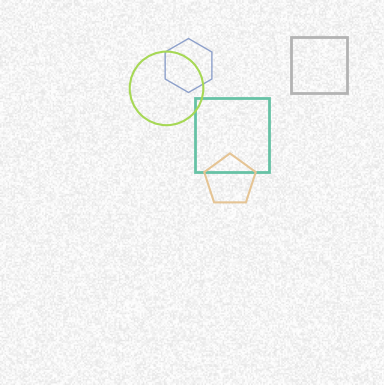[{"shape": "square", "thickness": 2, "radius": 0.48, "center": [0.603, 0.649]}, {"shape": "hexagon", "thickness": 1, "radius": 0.35, "center": [0.49, 0.83]}, {"shape": "circle", "thickness": 1.5, "radius": 0.48, "center": [0.433, 0.77]}, {"shape": "pentagon", "thickness": 1.5, "radius": 0.35, "center": [0.597, 0.531]}, {"shape": "square", "thickness": 2, "radius": 0.36, "center": [0.828, 0.83]}]